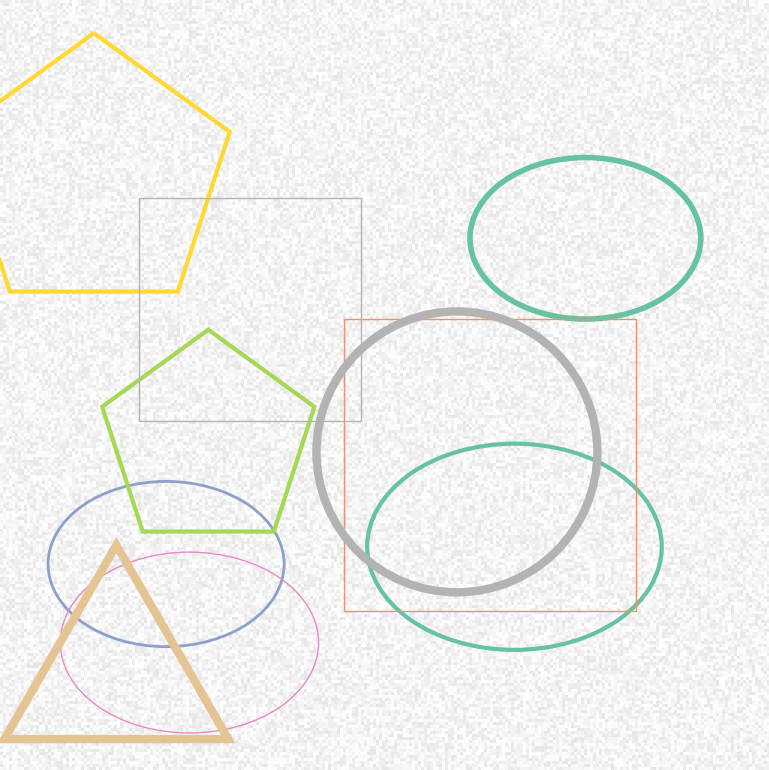[{"shape": "oval", "thickness": 2, "radius": 0.75, "center": [0.76, 0.691]}, {"shape": "oval", "thickness": 1.5, "radius": 0.96, "center": [0.668, 0.29]}, {"shape": "square", "thickness": 0.5, "radius": 0.95, "center": [0.636, 0.396]}, {"shape": "oval", "thickness": 1, "radius": 0.77, "center": [0.216, 0.267]}, {"shape": "oval", "thickness": 0.5, "radius": 0.84, "center": [0.246, 0.166]}, {"shape": "pentagon", "thickness": 1.5, "radius": 0.72, "center": [0.27, 0.427]}, {"shape": "pentagon", "thickness": 1.5, "radius": 0.93, "center": [0.122, 0.771]}, {"shape": "triangle", "thickness": 3, "radius": 0.84, "center": [0.151, 0.124]}, {"shape": "square", "thickness": 0.5, "radius": 0.72, "center": [0.324, 0.598]}, {"shape": "circle", "thickness": 3, "radius": 0.91, "center": [0.593, 0.413]}]